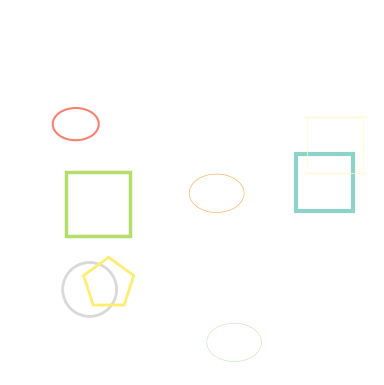[{"shape": "square", "thickness": 3, "radius": 0.37, "center": [0.843, 0.526]}, {"shape": "square", "thickness": 0.5, "radius": 0.37, "center": [0.871, 0.623]}, {"shape": "oval", "thickness": 1.5, "radius": 0.3, "center": [0.197, 0.678]}, {"shape": "oval", "thickness": 0.5, "radius": 0.36, "center": [0.563, 0.498]}, {"shape": "square", "thickness": 2.5, "radius": 0.42, "center": [0.254, 0.47]}, {"shape": "circle", "thickness": 2, "radius": 0.35, "center": [0.233, 0.248]}, {"shape": "oval", "thickness": 0.5, "radius": 0.36, "center": [0.608, 0.111]}, {"shape": "pentagon", "thickness": 2, "radius": 0.34, "center": [0.282, 0.263]}]